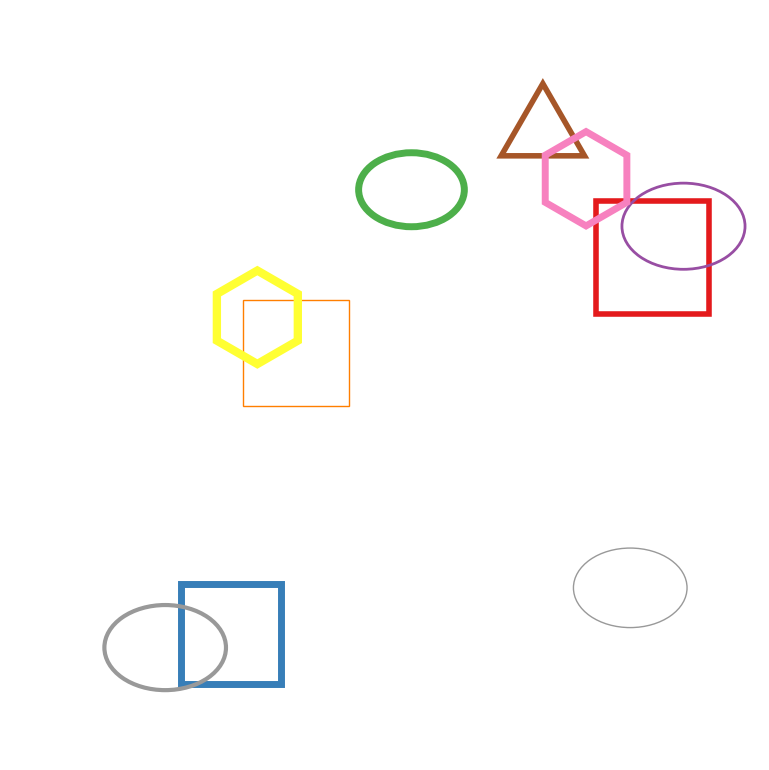[{"shape": "square", "thickness": 2, "radius": 0.37, "center": [0.847, 0.666]}, {"shape": "square", "thickness": 2.5, "radius": 0.32, "center": [0.3, 0.176]}, {"shape": "oval", "thickness": 2.5, "radius": 0.34, "center": [0.534, 0.754]}, {"shape": "oval", "thickness": 1, "radius": 0.4, "center": [0.888, 0.706]}, {"shape": "square", "thickness": 0.5, "radius": 0.35, "center": [0.384, 0.542]}, {"shape": "hexagon", "thickness": 3, "radius": 0.3, "center": [0.334, 0.588]}, {"shape": "triangle", "thickness": 2, "radius": 0.31, "center": [0.705, 0.829]}, {"shape": "hexagon", "thickness": 2.5, "radius": 0.31, "center": [0.761, 0.768]}, {"shape": "oval", "thickness": 1.5, "radius": 0.39, "center": [0.215, 0.159]}, {"shape": "oval", "thickness": 0.5, "radius": 0.37, "center": [0.818, 0.237]}]